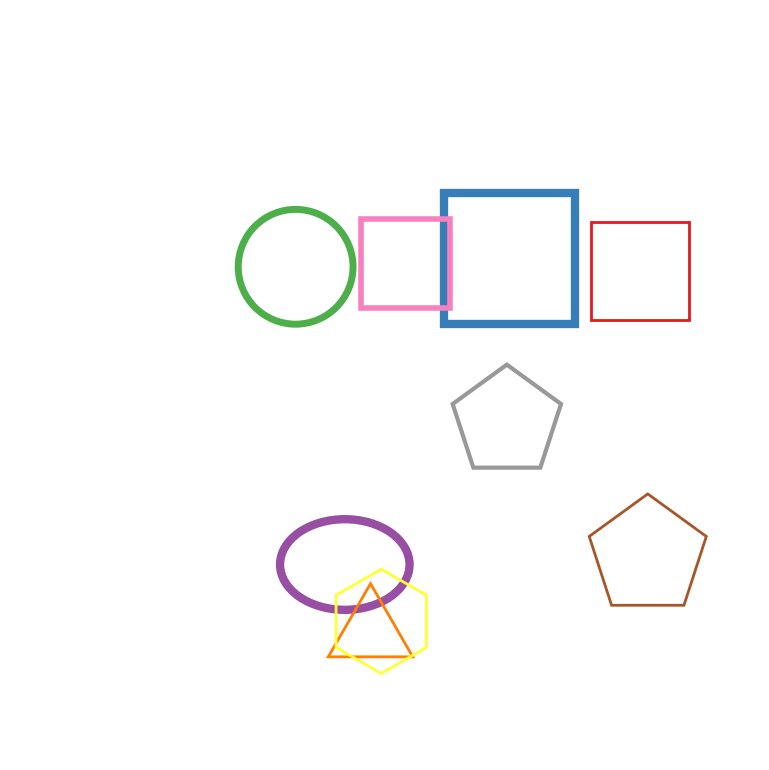[{"shape": "square", "thickness": 1, "radius": 0.32, "center": [0.831, 0.648]}, {"shape": "square", "thickness": 3, "radius": 0.43, "center": [0.662, 0.664]}, {"shape": "circle", "thickness": 2.5, "radius": 0.37, "center": [0.384, 0.654]}, {"shape": "oval", "thickness": 3, "radius": 0.42, "center": [0.448, 0.267]}, {"shape": "triangle", "thickness": 1, "radius": 0.32, "center": [0.481, 0.179]}, {"shape": "hexagon", "thickness": 1, "radius": 0.34, "center": [0.495, 0.193]}, {"shape": "pentagon", "thickness": 1, "radius": 0.4, "center": [0.841, 0.279]}, {"shape": "square", "thickness": 2, "radius": 0.29, "center": [0.526, 0.658]}, {"shape": "pentagon", "thickness": 1.5, "radius": 0.37, "center": [0.658, 0.452]}]